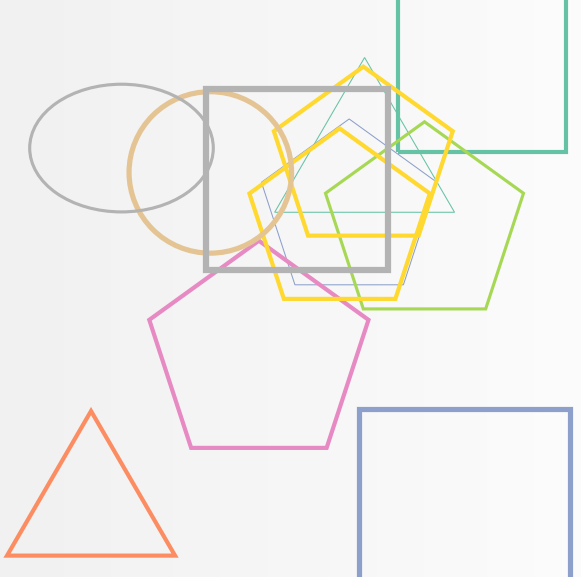[{"shape": "square", "thickness": 2, "radius": 0.72, "center": [0.829, 0.881]}, {"shape": "triangle", "thickness": 0.5, "radius": 0.89, "center": [0.627, 0.721]}, {"shape": "triangle", "thickness": 2, "radius": 0.83, "center": [0.157, 0.12]}, {"shape": "square", "thickness": 2.5, "radius": 0.91, "center": [0.799, 0.109]}, {"shape": "pentagon", "thickness": 0.5, "radius": 0.79, "center": [0.601, 0.634]}, {"shape": "pentagon", "thickness": 2, "radius": 0.99, "center": [0.445, 0.384]}, {"shape": "pentagon", "thickness": 1.5, "radius": 0.9, "center": [0.73, 0.609]}, {"shape": "pentagon", "thickness": 2, "radius": 0.82, "center": [0.584, 0.614]}, {"shape": "pentagon", "thickness": 2, "radius": 0.81, "center": [0.625, 0.722]}, {"shape": "circle", "thickness": 2.5, "radius": 0.7, "center": [0.362, 0.701]}, {"shape": "oval", "thickness": 1.5, "radius": 0.79, "center": [0.209, 0.743]}, {"shape": "square", "thickness": 3, "radius": 0.78, "center": [0.511, 0.688]}]